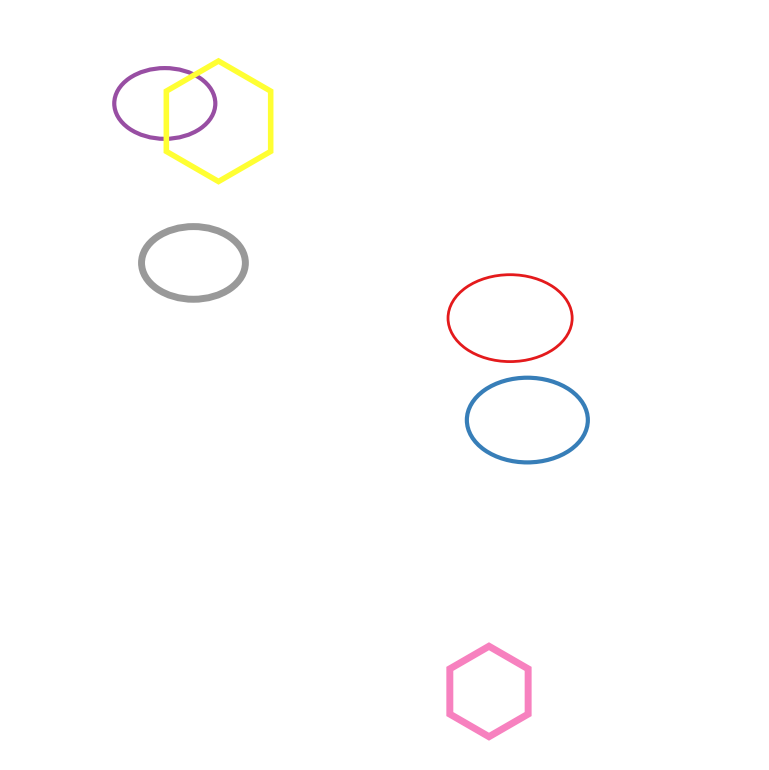[{"shape": "oval", "thickness": 1, "radius": 0.4, "center": [0.662, 0.587]}, {"shape": "oval", "thickness": 1.5, "radius": 0.39, "center": [0.685, 0.454]}, {"shape": "oval", "thickness": 1.5, "radius": 0.33, "center": [0.214, 0.866]}, {"shape": "hexagon", "thickness": 2, "radius": 0.39, "center": [0.284, 0.843]}, {"shape": "hexagon", "thickness": 2.5, "radius": 0.29, "center": [0.635, 0.102]}, {"shape": "oval", "thickness": 2.5, "radius": 0.34, "center": [0.251, 0.659]}]